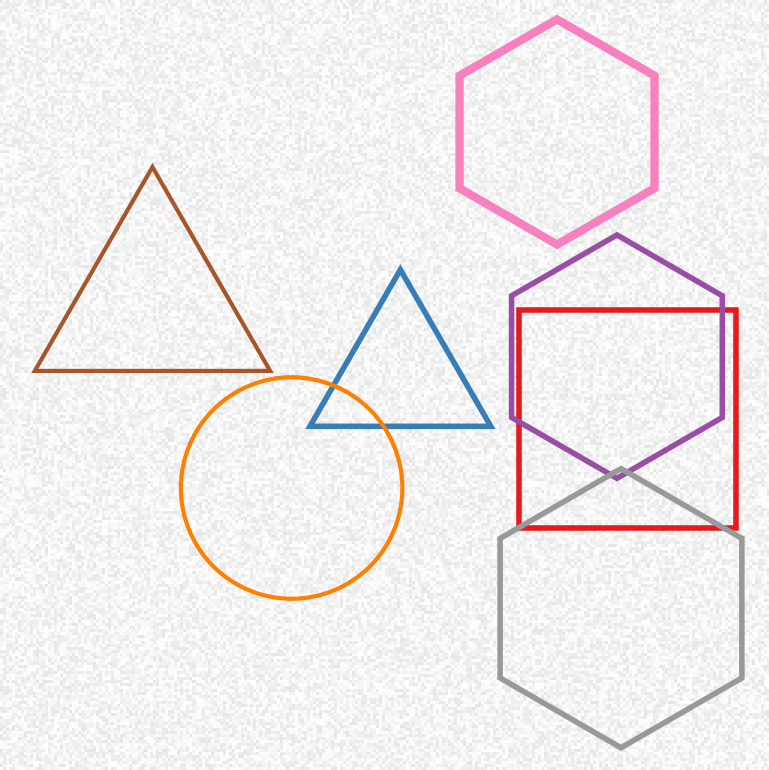[{"shape": "square", "thickness": 2, "radius": 0.71, "center": [0.815, 0.456]}, {"shape": "triangle", "thickness": 2, "radius": 0.68, "center": [0.52, 0.514]}, {"shape": "hexagon", "thickness": 2, "radius": 0.79, "center": [0.801, 0.537]}, {"shape": "circle", "thickness": 1.5, "radius": 0.72, "center": [0.379, 0.366]}, {"shape": "triangle", "thickness": 1.5, "radius": 0.88, "center": [0.198, 0.607]}, {"shape": "hexagon", "thickness": 3, "radius": 0.73, "center": [0.723, 0.829]}, {"shape": "hexagon", "thickness": 2, "radius": 0.91, "center": [0.806, 0.21]}]